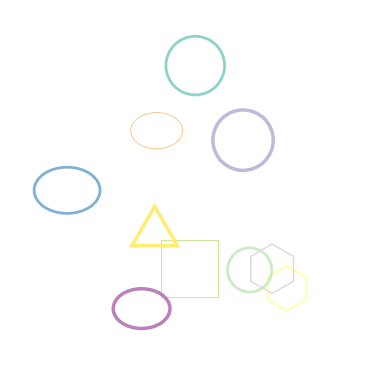[{"shape": "circle", "thickness": 2, "radius": 0.38, "center": [0.507, 0.83]}, {"shape": "hexagon", "thickness": 1.5, "radius": 0.29, "center": [0.745, 0.251]}, {"shape": "circle", "thickness": 2.5, "radius": 0.39, "center": [0.631, 0.636]}, {"shape": "oval", "thickness": 2, "radius": 0.43, "center": [0.174, 0.506]}, {"shape": "oval", "thickness": 0.5, "radius": 0.34, "center": [0.407, 0.661]}, {"shape": "square", "thickness": 0.5, "radius": 0.37, "center": [0.492, 0.302]}, {"shape": "hexagon", "thickness": 1, "radius": 0.32, "center": [0.707, 0.302]}, {"shape": "oval", "thickness": 2.5, "radius": 0.37, "center": [0.368, 0.198]}, {"shape": "circle", "thickness": 2, "radius": 0.29, "center": [0.648, 0.299]}, {"shape": "triangle", "thickness": 2.5, "radius": 0.34, "center": [0.402, 0.396]}]